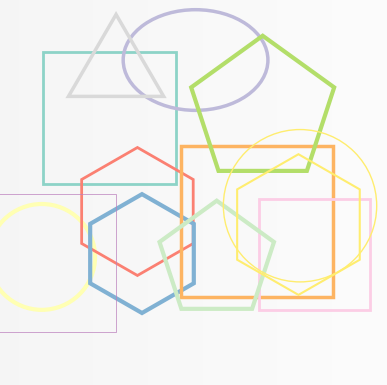[{"shape": "square", "thickness": 2, "radius": 0.85, "center": [0.283, 0.693]}, {"shape": "circle", "thickness": 3, "radius": 0.69, "center": [0.108, 0.333]}, {"shape": "oval", "thickness": 2.5, "radius": 0.93, "center": [0.505, 0.844]}, {"shape": "hexagon", "thickness": 2, "radius": 0.83, "center": [0.355, 0.451]}, {"shape": "hexagon", "thickness": 3, "radius": 0.77, "center": [0.366, 0.341]}, {"shape": "square", "thickness": 2.5, "radius": 0.99, "center": [0.664, 0.425]}, {"shape": "pentagon", "thickness": 3, "radius": 0.97, "center": [0.678, 0.713]}, {"shape": "square", "thickness": 2, "radius": 0.72, "center": [0.811, 0.339]}, {"shape": "triangle", "thickness": 2.5, "radius": 0.71, "center": [0.3, 0.821]}, {"shape": "square", "thickness": 0.5, "radius": 0.9, "center": [0.118, 0.316]}, {"shape": "pentagon", "thickness": 3, "radius": 0.78, "center": [0.559, 0.323]}, {"shape": "hexagon", "thickness": 1.5, "radius": 0.91, "center": [0.77, 0.417]}, {"shape": "circle", "thickness": 1, "radius": 0.99, "center": [0.774, 0.466]}]